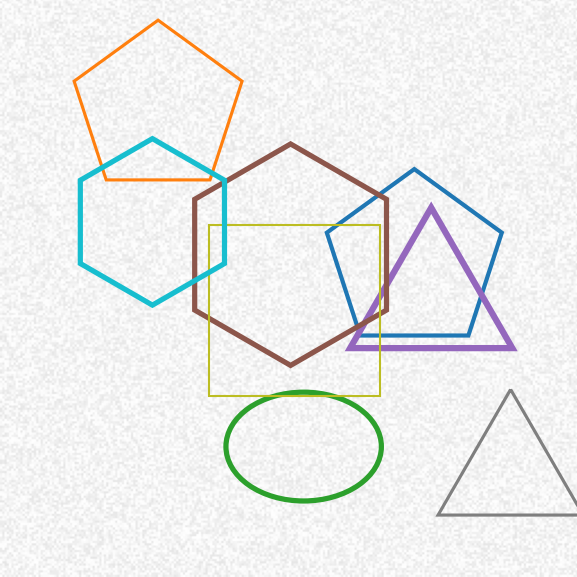[{"shape": "pentagon", "thickness": 2, "radius": 0.8, "center": [0.717, 0.547]}, {"shape": "pentagon", "thickness": 1.5, "radius": 0.76, "center": [0.274, 0.811]}, {"shape": "oval", "thickness": 2.5, "radius": 0.67, "center": [0.526, 0.226]}, {"shape": "triangle", "thickness": 3, "radius": 0.81, "center": [0.747, 0.477]}, {"shape": "hexagon", "thickness": 2.5, "radius": 0.96, "center": [0.503, 0.558]}, {"shape": "triangle", "thickness": 1.5, "radius": 0.73, "center": [0.884, 0.18]}, {"shape": "square", "thickness": 1, "radius": 0.74, "center": [0.51, 0.461]}, {"shape": "hexagon", "thickness": 2.5, "radius": 0.72, "center": [0.264, 0.615]}]